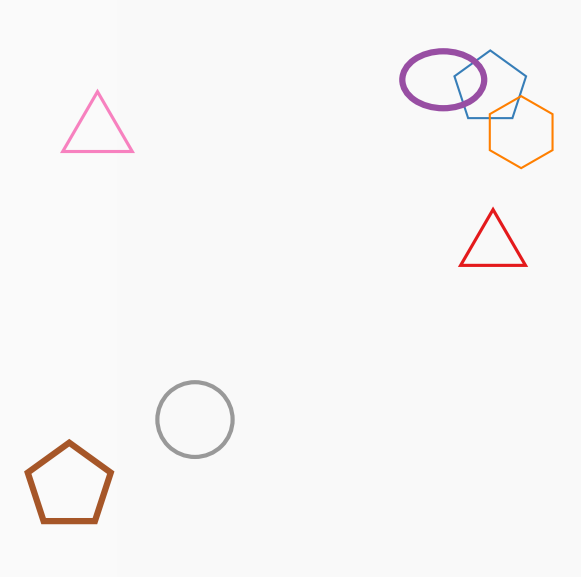[{"shape": "triangle", "thickness": 1.5, "radius": 0.32, "center": [0.848, 0.572]}, {"shape": "pentagon", "thickness": 1, "radius": 0.32, "center": [0.843, 0.847]}, {"shape": "oval", "thickness": 3, "radius": 0.35, "center": [0.763, 0.861]}, {"shape": "hexagon", "thickness": 1, "radius": 0.31, "center": [0.897, 0.77]}, {"shape": "pentagon", "thickness": 3, "radius": 0.38, "center": [0.119, 0.158]}, {"shape": "triangle", "thickness": 1.5, "radius": 0.35, "center": [0.168, 0.771]}, {"shape": "circle", "thickness": 2, "radius": 0.32, "center": [0.335, 0.273]}]